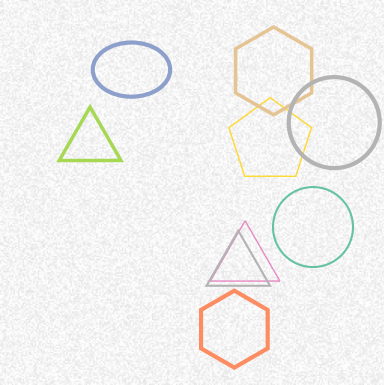[{"shape": "circle", "thickness": 1.5, "radius": 0.52, "center": [0.813, 0.41]}, {"shape": "hexagon", "thickness": 3, "radius": 0.5, "center": [0.609, 0.145]}, {"shape": "oval", "thickness": 3, "radius": 0.5, "center": [0.341, 0.819]}, {"shape": "triangle", "thickness": 1, "radius": 0.52, "center": [0.637, 0.322]}, {"shape": "triangle", "thickness": 2.5, "radius": 0.46, "center": [0.234, 0.629]}, {"shape": "pentagon", "thickness": 1, "radius": 0.56, "center": [0.702, 0.633]}, {"shape": "hexagon", "thickness": 2.5, "radius": 0.57, "center": [0.711, 0.816]}, {"shape": "triangle", "thickness": 1.5, "radius": 0.48, "center": [0.619, 0.305]}, {"shape": "circle", "thickness": 3, "radius": 0.59, "center": [0.868, 0.682]}]